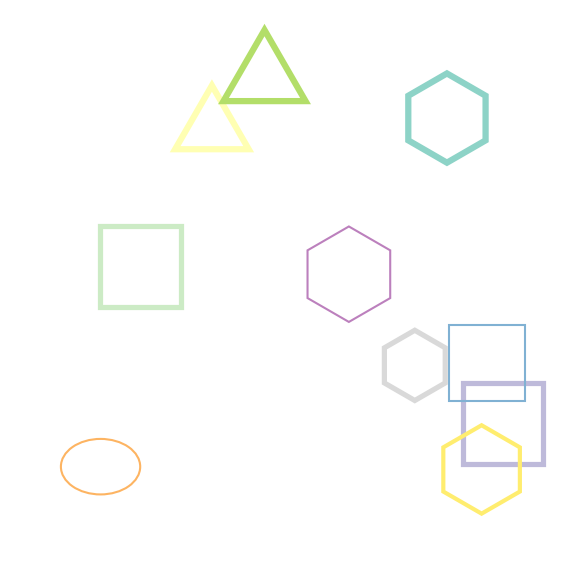[{"shape": "hexagon", "thickness": 3, "radius": 0.39, "center": [0.774, 0.795]}, {"shape": "triangle", "thickness": 3, "radius": 0.37, "center": [0.367, 0.778]}, {"shape": "square", "thickness": 2.5, "radius": 0.35, "center": [0.871, 0.266]}, {"shape": "square", "thickness": 1, "radius": 0.33, "center": [0.843, 0.371]}, {"shape": "oval", "thickness": 1, "radius": 0.34, "center": [0.174, 0.191]}, {"shape": "triangle", "thickness": 3, "radius": 0.41, "center": [0.458, 0.865]}, {"shape": "hexagon", "thickness": 2.5, "radius": 0.3, "center": [0.718, 0.366]}, {"shape": "hexagon", "thickness": 1, "radius": 0.41, "center": [0.604, 0.524]}, {"shape": "square", "thickness": 2.5, "radius": 0.35, "center": [0.244, 0.538]}, {"shape": "hexagon", "thickness": 2, "radius": 0.38, "center": [0.834, 0.186]}]